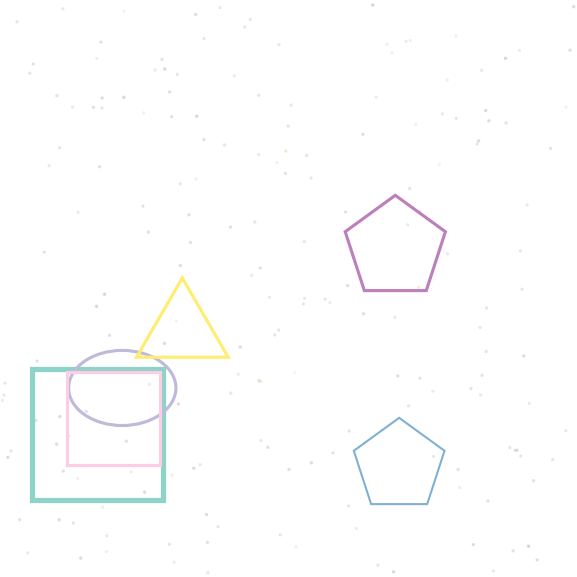[{"shape": "square", "thickness": 2.5, "radius": 0.57, "center": [0.169, 0.247]}, {"shape": "oval", "thickness": 1.5, "radius": 0.46, "center": [0.212, 0.327]}, {"shape": "pentagon", "thickness": 1, "radius": 0.41, "center": [0.691, 0.193]}, {"shape": "square", "thickness": 1.5, "radius": 0.4, "center": [0.197, 0.274]}, {"shape": "pentagon", "thickness": 1.5, "radius": 0.46, "center": [0.685, 0.57]}, {"shape": "triangle", "thickness": 1.5, "radius": 0.46, "center": [0.316, 0.426]}]